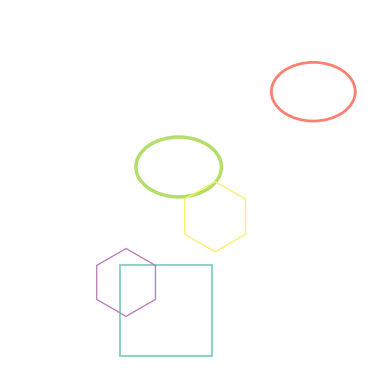[{"shape": "square", "thickness": 1.5, "radius": 0.59, "center": [0.431, 0.193]}, {"shape": "oval", "thickness": 2, "radius": 0.54, "center": [0.814, 0.762]}, {"shape": "oval", "thickness": 2.5, "radius": 0.56, "center": [0.464, 0.566]}, {"shape": "hexagon", "thickness": 1, "radius": 0.44, "center": [0.327, 0.266]}, {"shape": "hexagon", "thickness": 1, "radius": 0.46, "center": [0.559, 0.437]}]